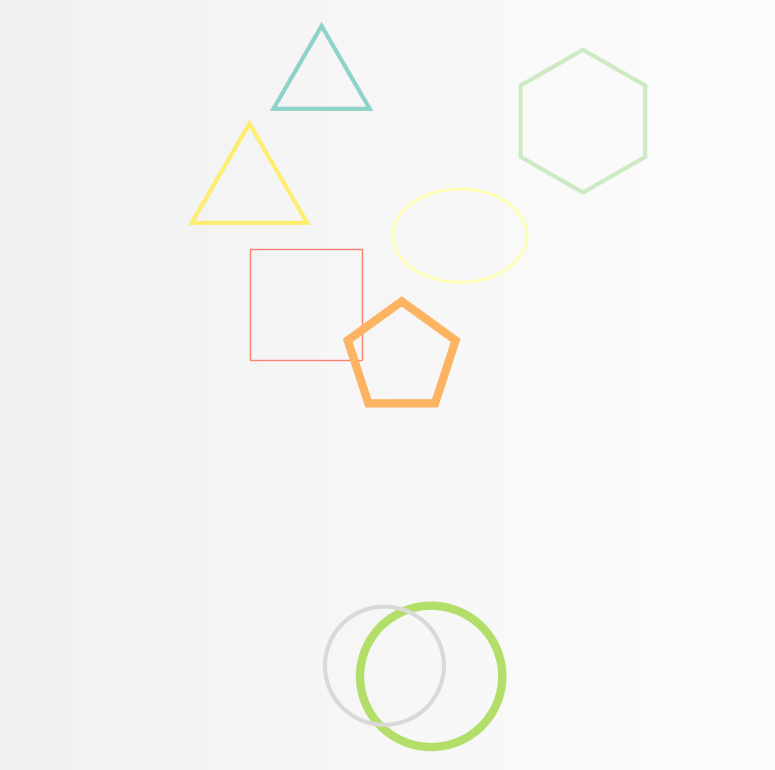[{"shape": "triangle", "thickness": 1.5, "radius": 0.36, "center": [0.415, 0.895]}, {"shape": "oval", "thickness": 1, "radius": 0.43, "center": [0.594, 0.694]}, {"shape": "square", "thickness": 0.5, "radius": 0.36, "center": [0.395, 0.604]}, {"shape": "pentagon", "thickness": 3, "radius": 0.37, "center": [0.518, 0.535]}, {"shape": "circle", "thickness": 3, "radius": 0.46, "center": [0.556, 0.122]}, {"shape": "circle", "thickness": 1.5, "radius": 0.38, "center": [0.496, 0.135]}, {"shape": "hexagon", "thickness": 1.5, "radius": 0.46, "center": [0.752, 0.843]}, {"shape": "triangle", "thickness": 1.5, "radius": 0.43, "center": [0.322, 0.754]}]